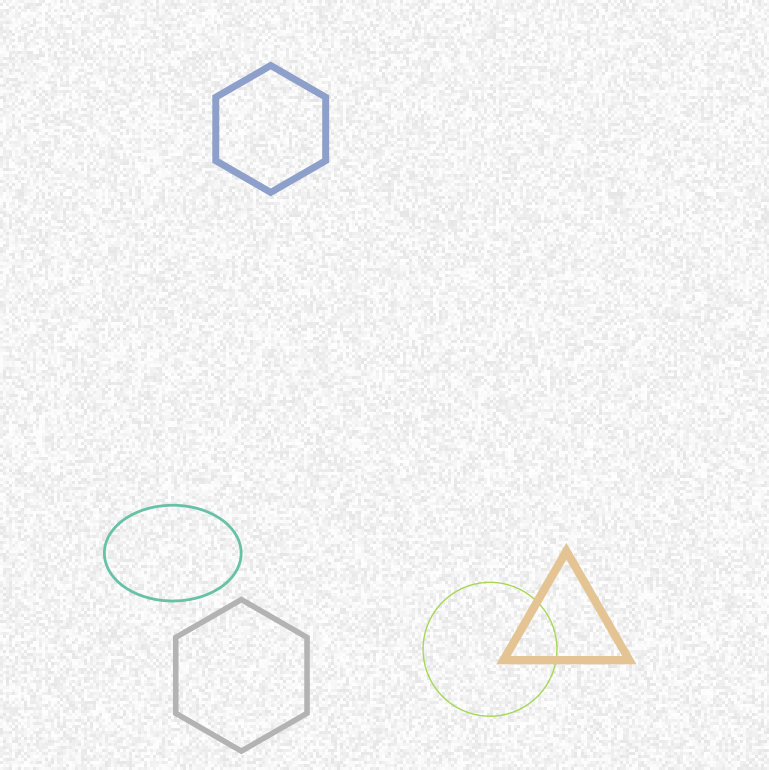[{"shape": "oval", "thickness": 1, "radius": 0.44, "center": [0.224, 0.282]}, {"shape": "hexagon", "thickness": 2.5, "radius": 0.41, "center": [0.352, 0.833]}, {"shape": "circle", "thickness": 0.5, "radius": 0.43, "center": [0.636, 0.157]}, {"shape": "triangle", "thickness": 3, "radius": 0.47, "center": [0.736, 0.19]}, {"shape": "hexagon", "thickness": 2, "radius": 0.49, "center": [0.313, 0.123]}]